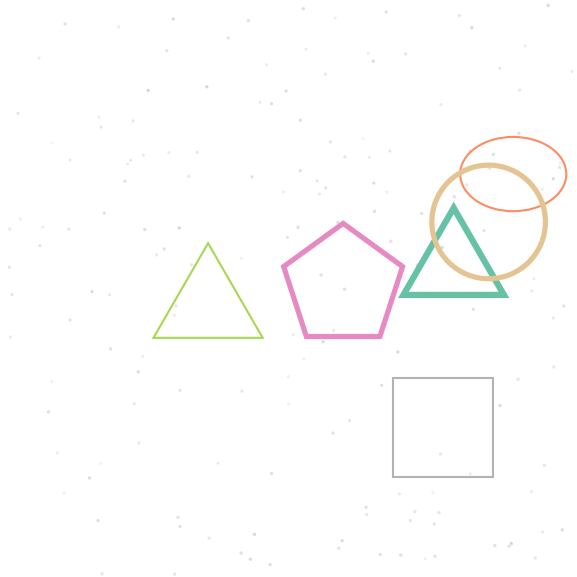[{"shape": "triangle", "thickness": 3, "radius": 0.5, "center": [0.786, 0.539]}, {"shape": "oval", "thickness": 1, "radius": 0.46, "center": [0.889, 0.698]}, {"shape": "pentagon", "thickness": 2.5, "radius": 0.54, "center": [0.594, 0.504]}, {"shape": "triangle", "thickness": 1, "radius": 0.55, "center": [0.36, 0.469]}, {"shape": "circle", "thickness": 2.5, "radius": 0.49, "center": [0.846, 0.615]}, {"shape": "square", "thickness": 1, "radius": 0.43, "center": [0.767, 0.259]}]